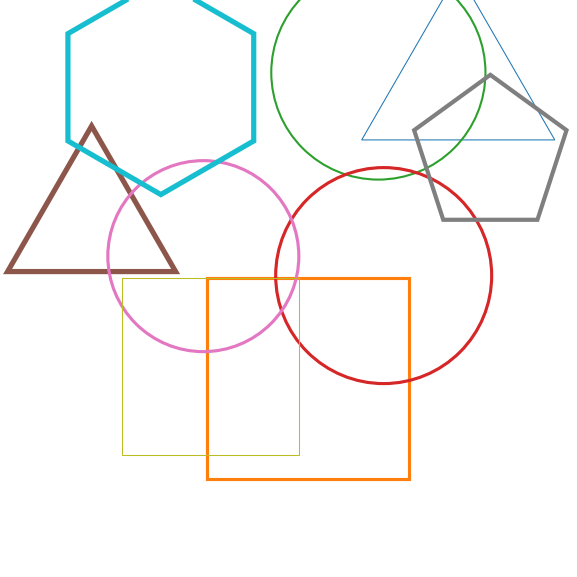[{"shape": "triangle", "thickness": 0.5, "radius": 0.97, "center": [0.793, 0.853]}, {"shape": "square", "thickness": 1.5, "radius": 0.87, "center": [0.533, 0.344]}, {"shape": "circle", "thickness": 1, "radius": 0.93, "center": [0.655, 0.874]}, {"shape": "circle", "thickness": 1.5, "radius": 0.94, "center": [0.664, 0.522]}, {"shape": "triangle", "thickness": 2.5, "radius": 0.84, "center": [0.159, 0.613]}, {"shape": "circle", "thickness": 1.5, "radius": 0.83, "center": [0.352, 0.556]}, {"shape": "pentagon", "thickness": 2, "radius": 0.69, "center": [0.849, 0.731]}, {"shape": "square", "thickness": 0.5, "radius": 0.77, "center": [0.364, 0.364]}, {"shape": "hexagon", "thickness": 2.5, "radius": 0.93, "center": [0.278, 0.848]}]